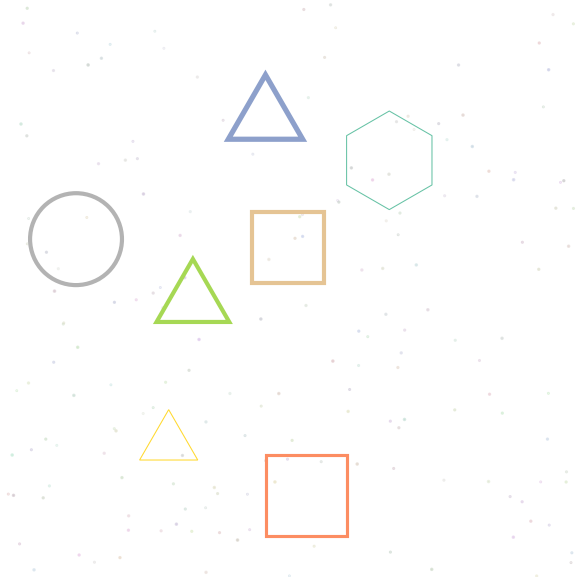[{"shape": "hexagon", "thickness": 0.5, "radius": 0.43, "center": [0.674, 0.722]}, {"shape": "square", "thickness": 1.5, "radius": 0.35, "center": [0.531, 0.141]}, {"shape": "triangle", "thickness": 2.5, "radius": 0.37, "center": [0.46, 0.795]}, {"shape": "triangle", "thickness": 2, "radius": 0.36, "center": [0.334, 0.478]}, {"shape": "triangle", "thickness": 0.5, "radius": 0.29, "center": [0.292, 0.232]}, {"shape": "square", "thickness": 2, "radius": 0.31, "center": [0.498, 0.571]}, {"shape": "circle", "thickness": 2, "radius": 0.4, "center": [0.132, 0.585]}]